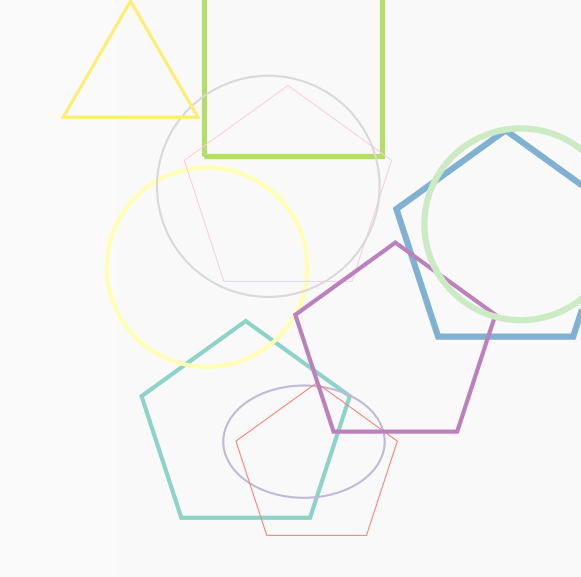[{"shape": "pentagon", "thickness": 2, "radius": 0.94, "center": [0.423, 0.255]}, {"shape": "circle", "thickness": 2, "radius": 0.86, "center": [0.356, 0.536]}, {"shape": "oval", "thickness": 1, "radius": 0.69, "center": [0.523, 0.234]}, {"shape": "pentagon", "thickness": 0.5, "radius": 0.73, "center": [0.545, 0.19]}, {"shape": "pentagon", "thickness": 3, "radius": 0.99, "center": [0.87, 0.576]}, {"shape": "square", "thickness": 2.5, "radius": 0.77, "center": [0.505, 0.882]}, {"shape": "pentagon", "thickness": 0.5, "radius": 0.94, "center": [0.495, 0.664]}, {"shape": "circle", "thickness": 1, "radius": 0.96, "center": [0.462, 0.676]}, {"shape": "pentagon", "thickness": 2, "radius": 0.9, "center": [0.68, 0.398]}, {"shape": "circle", "thickness": 3, "radius": 0.83, "center": [0.896, 0.611]}, {"shape": "triangle", "thickness": 1.5, "radius": 0.67, "center": [0.225, 0.863]}]